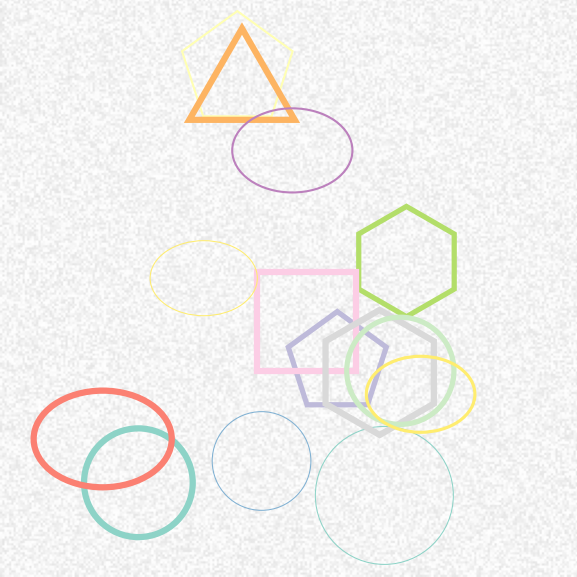[{"shape": "circle", "thickness": 3, "radius": 0.47, "center": [0.24, 0.163]}, {"shape": "circle", "thickness": 0.5, "radius": 0.6, "center": [0.666, 0.141]}, {"shape": "pentagon", "thickness": 1, "radius": 0.5, "center": [0.411, 0.879]}, {"shape": "pentagon", "thickness": 2.5, "radius": 0.45, "center": [0.584, 0.37]}, {"shape": "oval", "thickness": 3, "radius": 0.6, "center": [0.178, 0.239]}, {"shape": "circle", "thickness": 0.5, "radius": 0.43, "center": [0.453, 0.201]}, {"shape": "triangle", "thickness": 3, "radius": 0.53, "center": [0.419, 0.844]}, {"shape": "hexagon", "thickness": 2.5, "radius": 0.48, "center": [0.704, 0.546]}, {"shape": "square", "thickness": 3, "radius": 0.43, "center": [0.53, 0.442]}, {"shape": "hexagon", "thickness": 3, "radius": 0.54, "center": [0.657, 0.354]}, {"shape": "oval", "thickness": 1, "radius": 0.52, "center": [0.506, 0.739]}, {"shape": "circle", "thickness": 2.5, "radius": 0.46, "center": [0.693, 0.357]}, {"shape": "oval", "thickness": 0.5, "radius": 0.46, "center": [0.353, 0.517]}, {"shape": "oval", "thickness": 1.5, "radius": 0.47, "center": [0.728, 0.316]}]